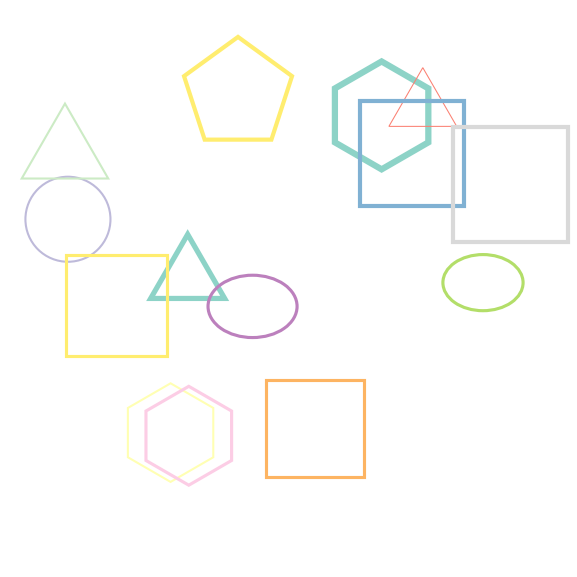[{"shape": "triangle", "thickness": 2.5, "radius": 0.37, "center": [0.325, 0.519]}, {"shape": "hexagon", "thickness": 3, "radius": 0.47, "center": [0.661, 0.799]}, {"shape": "hexagon", "thickness": 1, "radius": 0.43, "center": [0.295, 0.25]}, {"shape": "circle", "thickness": 1, "radius": 0.37, "center": [0.118, 0.619]}, {"shape": "triangle", "thickness": 0.5, "radius": 0.34, "center": [0.732, 0.814]}, {"shape": "square", "thickness": 2, "radius": 0.45, "center": [0.714, 0.733]}, {"shape": "square", "thickness": 1.5, "radius": 0.42, "center": [0.545, 0.257]}, {"shape": "oval", "thickness": 1.5, "radius": 0.35, "center": [0.836, 0.51]}, {"shape": "hexagon", "thickness": 1.5, "radius": 0.43, "center": [0.327, 0.245]}, {"shape": "square", "thickness": 2, "radius": 0.5, "center": [0.884, 0.679]}, {"shape": "oval", "thickness": 1.5, "radius": 0.39, "center": [0.437, 0.469]}, {"shape": "triangle", "thickness": 1, "radius": 0.43, "center": [0.113, 0.733]}, {"shape": "pentagon", "thickness": 2, "radius": 0.49, "center": [0.412, 0.837]}, {"shape": "square", "thickness": 1.5, "radius": 0.44, "center": [0.201, 0.47]}]